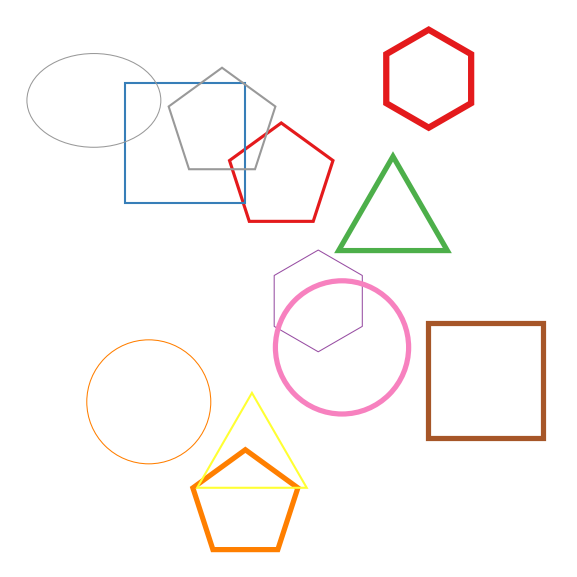[{"shape": "pentagon", "thickness": 1.5, "radius": 0.47, "center": [0.487, 0.692]}, {"shape": "hexagon", "thickness": 3, "radius": 0.42, "center": [0.742, 0.863]}, {"shape": "square", "thickness": 1, "radius": 0.52, "center": [0.321, 0.752]}, {"shape": "triangle", "thickness": 2.5, "radius": 0.54, "center": [0.68, 0.62]}, {"shape": "hexagon", "thickness": 0.5, "radius": 0.44, "center": [0.551, 0.478]}, {"shape": "circle", "thickness": 0.5, "radius": 0.54, "center": [0.258, 0.303]}, {"shape": "pentagon", "thickness": 2.5, "radius": 0.48, "center": [0.425, 0.125]}, {"shape": "triangle", "thickness": 1, "radius": 0.55, "center": [0.436, 0.209]}, {"shape": "square", "thickness": 2.5, "radius": 0.5, "center": [0.84, 0.34]}, {"shape": "circle", "thickness": 2.5, "radius": 0.58, "center": [0.592, 0.398]}, {"shape": "pentagon", "thickness": 1, "radius": 0.49, "center": [0.384, 0.785]}, {"shape": "oval", "thickness": 0.5, "radius": 0.58, "center": [0.163, 0.825]}]